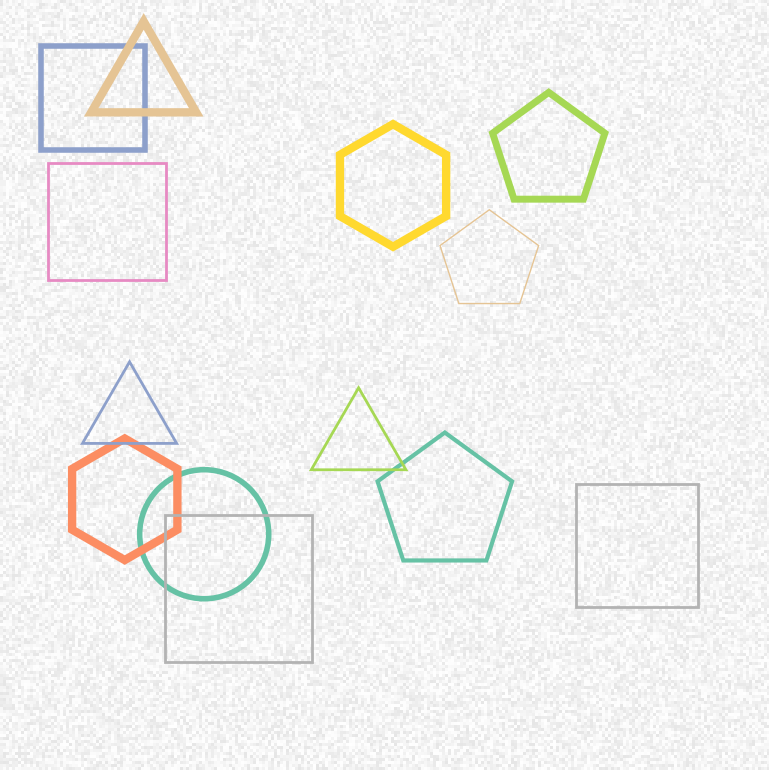[{"shape": "circle", "thickness": 2, "radius": 0.42, "center": [0.265, 0.306]}, {"shape": "pentagon", "thickness": 1.5, "radius": 0.46, "center": [0.578, 0.346]}, {"shape": "hexagon", "thickness": 3, "radius": 0.39, "center": [0.162, 0.352]}, {"shape": "triangle", "thickness": 1, "radius": 0.35, "center": [0.168, 0.459]}, {"shape": "square", "thickness": 2, "radius": 0.34, "center": [0.121, 0.872]}, {"shape": "square", "thickness": 1, "radius": 0.38, "center": [0.139, 0.712]}, {"shape": "triangle", "thickness": 1, "radius": 0.35, "center": [0.466, 0.425]}, {"shape": "pentagon", "thickness": 2.5, "radius": 0.38, "center": [0.713, 0.803]}, {"shape": "hexagon", "thickness": 3, "radius": 0.4, "center": [0.51, 0.759]}, {"shape": "pentagon", "thickness": 0.5, "radius": 0.34, "center": [0.635, 0.66]}, {"shape": "triangle", "thickness": 3, "radius": 0.39, "center": [0.187, 0.893]}, {"shape": "square", "thickness": 1, "radius": 0.4, "center": [0.827, 0.292]}, {"shape": "square", "thickness": 1, "radius": 0.48, "center": [0.31, 0.236]}]